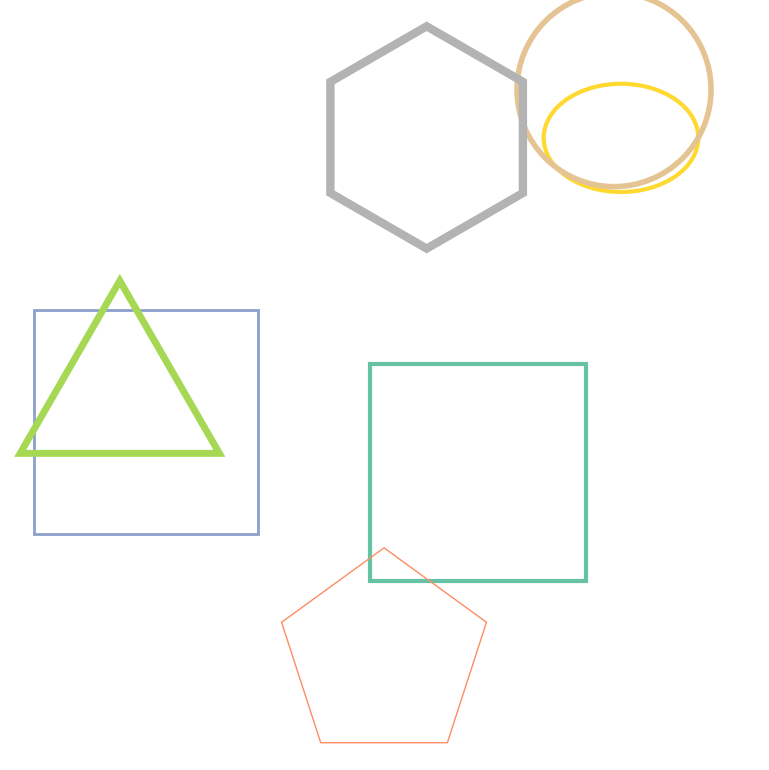[{"shape": "square", "thickness": 1.5, "radius": 0.7, "center": [0.621, 0.386]}, {"shape": "pentagon", "thickness": 0.5, "radius": 0.7, "center": [0.499, 0.149]}, {"shape": "square", "thickness": 1, "radius": 0.73, "center": [0.189, 0.451]}, {"shape": "triangle", "thickness": 2.5, "radius": 0.75, "center": [0.156, 0.486]}, {"shape": "oval", "thickness": 1.5, "radius": 0.5, "center": [0.806, 0.821]}, {"shape": "circle", "thickness": 2, "radius": 0.63, "center": [0.797, 0.884]}, {"shape": "hexagon", "thickness": 3, "radius": 0.72, "center": [0.554, 0.822]}]